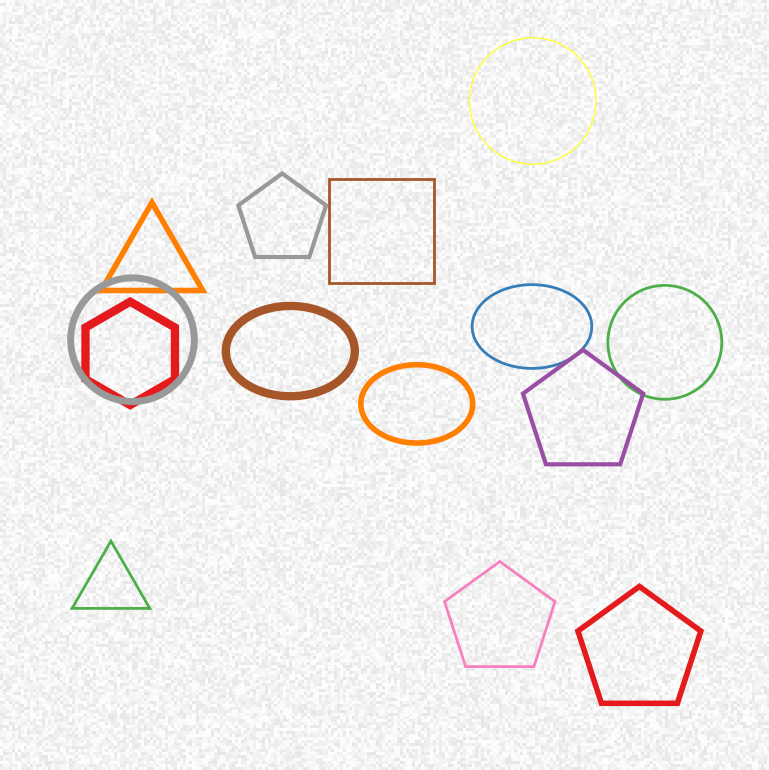[{"shape": "hexagon", "thickness": 3, "radius": 0.34, "center": [0.169, 0.541]}, {"shape": "pentagon", "thickness": 2, "radius": 0.42, "center": [0.83, 0.154]}, {"shape": "oval", "thickness": 1, "radius": 0.39, "center": [0.691, 0.576]}, {"shape": "circle", "thickness": 1, "radius": 0.37, "center": [0.863, 0.555]}, {"shape": "triangle", "thickness": 1, "radius": 0.29, "center": [0.144, 0.239]}, {"shape": "pentagon", "thickness": 1.5, "radius": 0.41, "center": [0.757, 0.463]}, {"shape": "triangle", "thickness": 2, "radius": 0.38, "center": [0.197, 0.661]}, {"shape": "oval", "thickness": 2, "radius": 0.36, "center": [0.541, 0.475]}, {"shape": "circle", "thickness": 0.5, "radius": 0.41, "center": [0.692, 0.869]}, {"shape": "square", "thickness": 1, "radius": 0.34, "center": [0.495, 0.7]}, {"shape": "oval", "thickness": 3, "radius": 0.42, "center": [0.377, 0.544]}, {"shape": "pentagon", "thickness": 1, "radius": 0.38, "center": [0.649, 0.195]}, {"shape": "pentagon", "thickness": 1.5, "radius": 0.3, "center": [0.367, 0.715]}, {"shape": "circle", "thickness": 2.5, "radius": 0.4, "center": [0.172, 0.559]}]